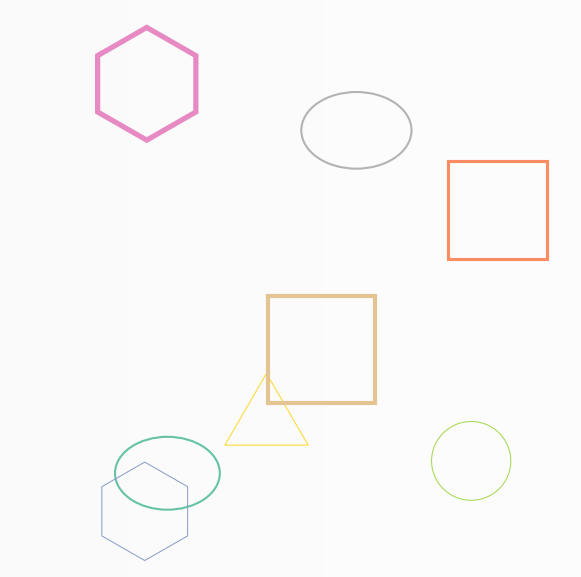[{"shape": "oval", "thickness": 1, "radius": 0.45, "center": [0.288, 0.18]}, {"shape": "square", "thickness": 1.5, "radius": 0.43, "center": [0.856, 0.636]}, {"shape": "hexagon", "thickness": 0.5, "radius": 0.43, "center": [0.249, 0.114]}, {"shape": "hexagon", "thickness": 2.5, "radius": 0.49, "center": [0.252, 0.854]}, {"shape": "circle", "thickness": 0.5, "radius": 0.34, "center": [0.811, 0.201]}, {"shape": "triangle", "thickness": 0.5, "radius": 0.41, "center": [0.459, 0.27]}, {"shape": "square", "thickness": 2, "radius": 0.46, "center": [0.553, 0.394]}, {"shape": "oval", "thickness": 1, "radius": 0.47, "center": [0.613, 0.773]}]